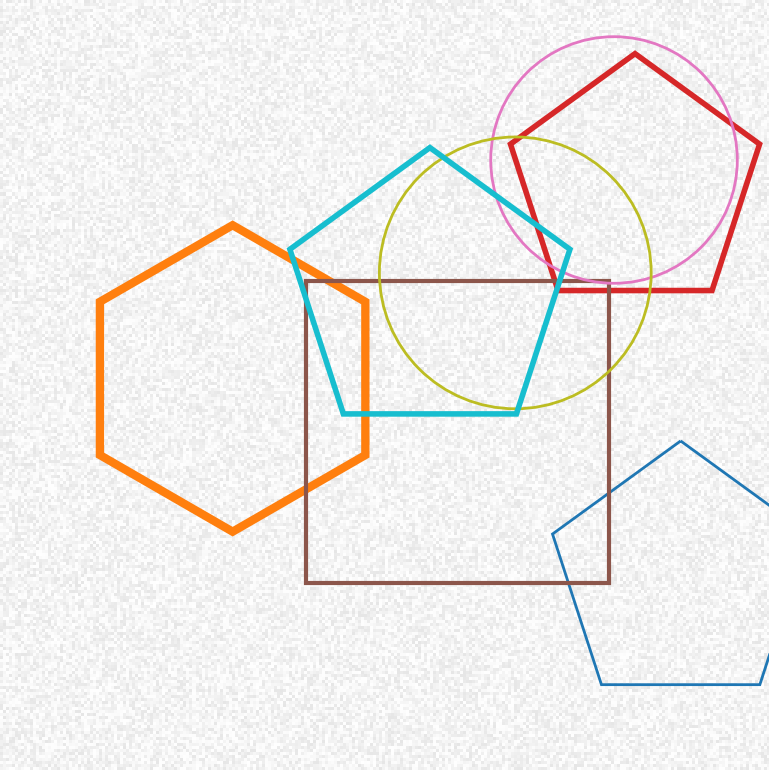[{"shape": "pentagon", "thickness": 1, "radius": 0.87, "center": [0.884, 0.252]}, {"shape": "hexagon", "thickness": 3, "radius": 1.0, "center": [0.302, 0.509]}, {"shape": "pentagon", "thickness": 2, "radius": 0.85, "center": [0.825, 0.76]}, {"shape": "square", "thickness": 1.5, "radius": 0.98, "center": [0.594, 0.439]}, {"shape": "circle", "thickness": 1, "radius": 0.8, "center": [0.797, 0.792]}, {"shape": "circle", "thickness": 1, "radius": 0.88, "center": [0.669, 0.646]}, {"shape": "pentagon", "thickness": 2, "radius": 0.96, "center": [0.558, 0.617]}]